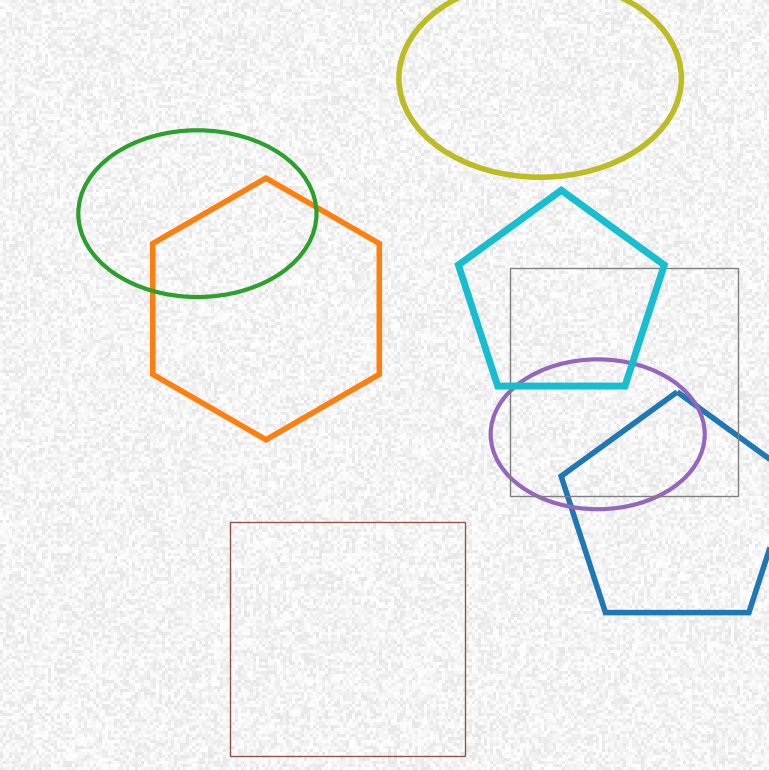[{"shape": "pentagon", "thickness": 2, "radius": 0.79, "center": [0.879, 0.333]}, {"shape": "hexagon", "thickness": 2, "radius": 0.85, "center": [0.345, 0.599]}, {"shape": "oval", "thickness": 1.5, "radius": 0.77, "center": [0.256, 0.723]}, {"shape": "oval", "thickness": 1.5, "radius": 0.7, "center": [0.776, 0.436]}, {"shape": "square", "thickness": 0.5, "radius": 0.76, "center": [0.452, 0.17]}, {"shape": "square", "thickness": 0.5, "radius": 0.74, "center": [0.811, 0.504]}, {"shape": "oval", "thickness": 2, "radius": 0.92, "center": [0.701, 0.898]}, {"shape": "pentagon", "thickness": 2.5, "radius": 0.7, "center": [0.729, 0.612]}]